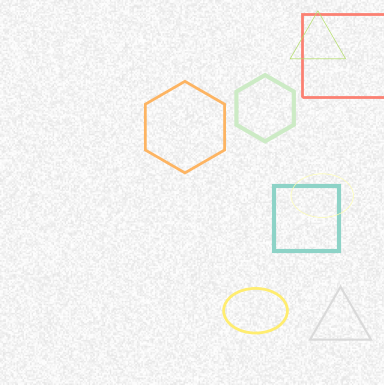[{"shape": "square", "thickness": 3, "radius": 0.42, "center": [0.795, 0.433]}, {"shape": "oval", "thickness": 0.5, "radius": 0.41, "center": [0.837, 0.492]}, {"shape": "square", "thickness": 2, "radius": 0.54, "center": [0.892, 0.856]}, {"shape": "hexagon", "thickness": 2, "radius": 0.59, "center": [0.48, 0.67]}, {"shape": "triangle", "thickness": 0.5, "radius": 0.42, "center": [0.826, 0.889]}, {"shape": "triangle", "thickness": 1.5, "radius": 0.46, "center": [0.885, 0.164]}, {"shape": "hexagon", "thickness": 3, "radius": 0.43, "center": [0.689, 0.719]}, {"shape": "oval", "thickness": 2, "radius": 0.41, "center": [0.664, 0.193]}]